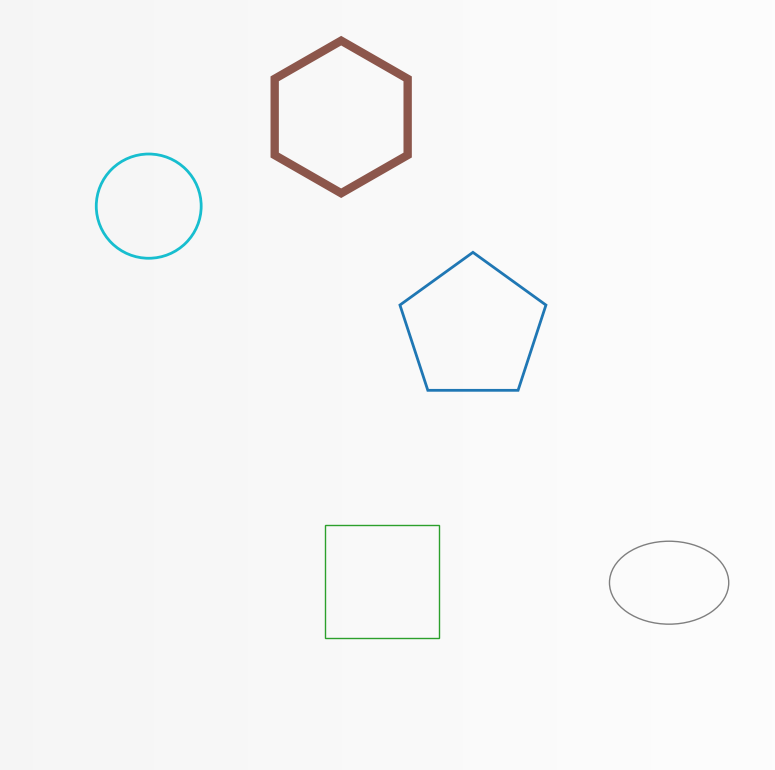[{"shape": "pentagon", "thickness": 1, "radius": 0.5, "center": [0.61, 0.573]}, {"shape": "square", "thickness": 0.5, "radius": 0.37, "center": [0.493, 0.245]}, {"shape": "hexagon", "thickness": 3, "radius": 0.5, "center": [0.44, 0.848]}, {"shape": "oval", "thickness": 0.5, "radius": 0.38, "center": [0.863, 0.243]}, {"shape": "circle", "thickness": 1, "radius": 0.34, "center": [0.192, 0.732]}]